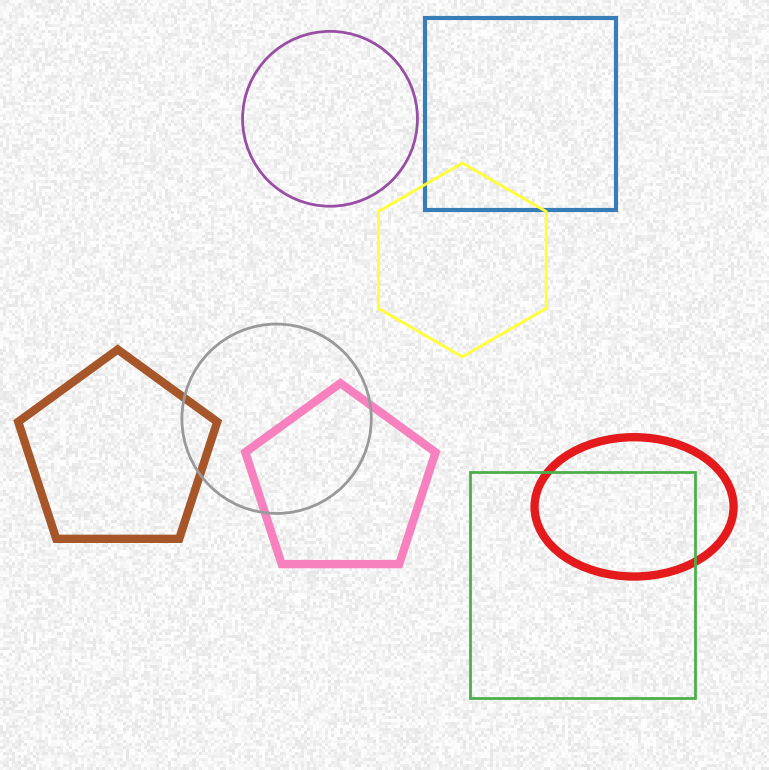[{"shape": "oval", "thickness": 3, "radius": 0.65, "center": [0.823, 0.342]}, {"shape": "square", "thickness": 1.5, "radius": 0.62, "center": [0.676, 0.852]}, {"shape": "square", "thickness": 1, "radius": 0.73, "center": [0.756, 0.24]}, {"shape": "circle", "thickness": 1, "radius": 0.57, "center": [0.429, 0.846]}, {"shape": "hexagon", "thickness": 1, "radius": 0.63, "center": [0.6, 0.662]}, {"shape": "pentagon", "thickness": 3, "radius": 0.68, "center": [0.153, 0.41]}, {"shape": "pentagon", "thickness": 3, "radius": 0.65, "center": [0.442, 0.372]}, {"shape": "circle", "thickness": 1, "radius": 0.61, "center": [0.359, 0.456]}]